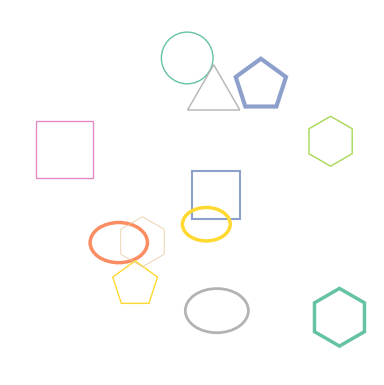[{"shape": "circle", "thickness": 1, "radius": 0.34, "center": [0.486, 0.849]}, {"shape": "hexagon", "thickness": 2.5, "radius": 0.37, "center": [0.882, 0.176]}, {"shape": "oval", "thickness": 2.5, "radius": 0.37, "center": [0.309, 0.37]}, {"shape": "pentagon", "thickness": 3, "radius": 0.34, "center": [0.678, 0.779]}, {"shape": "square", "thickness": 1.5, "radius": 0.31, "center": [0.561, 0.493]}, {"shape": "square", "thickness": 1, "radius": 0.37, "center": [0.167, 0.612]}, {"shape": "hexagon", "thickness": 1, "radius": 0.32, "center": [0.859, 0.633]}, {"shape": "oval", "thickness": 2.5, "radius": 0.31, "center": [0.536, 0.418]}, {"shape": "pentagon", "thickness": 1, "radius": 0.31, "center": [0.351, 0.261]}, {"shape": "hexagon", "thickness": 0.5, "radius": 0.33, "center": [0.37, 0.372]}, {"shape": "triangle", "thickness": 1, "radius": 0.39, "center": [0.555, 0.753]}, {"shape": "oval", "thickness": 2, "radius": 0.41, "center": [0.563, 0.193]}]